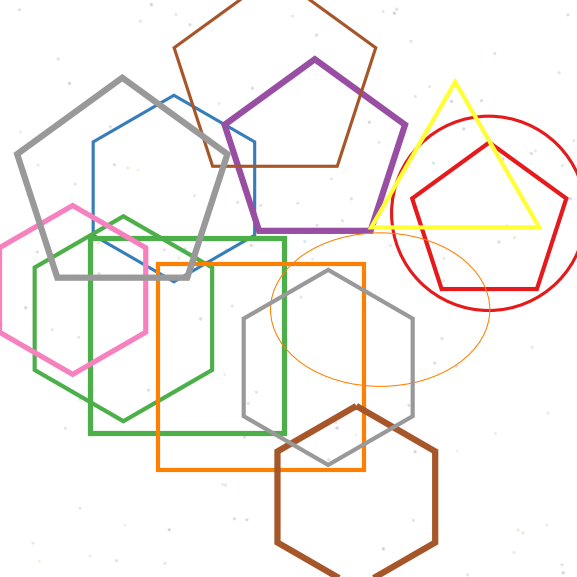[{"shape": "pentagon", "thickness": 2, "radius": 0.7, "center": [0.847, 0.612]}, {"shape": "circle", "thickness": 1.5, "radius": 0.84, "center": [0.846, 0.63]}, {"shape": "hexagon", "thickness": 1.5, "radius": 0.81, "center": [0.301, 0.673]}, {"shape": "square", "thickness": 2.5, "radius": 0.84, "center": [0.323, 0.418]}, {"shape": "hexagon", "thickness": 2, "radius": 0.89, "center": [0.214, 0.447]}, {"shape": "pentagon", "thickness": 3, "radius": 0.82, "center": [0.545, 0.732]}, {"shape": "square", "thickness": 2, "radius": 0.89, "center": [0.452, 0.364]}, {"shape": "oval", "thickness": 0.5, "radius": 0.95, "center": [0.658, 0.463]}, {"shape": "triangle", "thickness": 2, "radius": 0.84, "center": [0.788, 0.689]}, {"shape": "pentagon", "thickness": 1.5, "radius": 0.92, "center": [0.476, 0.86]}, {"shape": "hexagon", "thickness": 3, "radius": 0.79, "center": [0.617, 0.139]}, {"shape": "hexagon", "thickness": 2.5, "radius": 0.73, "center": [0.126, 0.497]}, {"shape": "hexagon", "thickness": 2, "radius": 0.84, "center": [0.568, 0.363]}, {"shape": "pentagon", "thickness": 3, "radius": 0.96, "center": [0.212, 0.673]}]